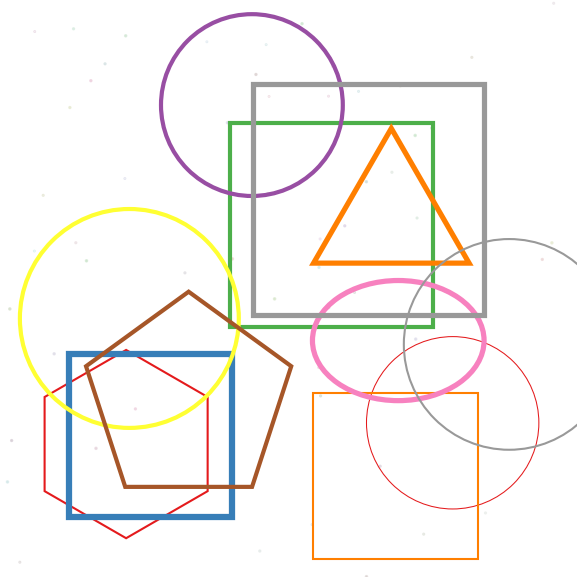[{"shape": "circle", "thickness": 0.5, "radius": 0.75, "center": [0.784, 0.267]}, {"shape": "hexagon", "thickness": 1, "radius": 0.82, "center": [0.218, 0.23]}, {"shape": "square", "thickness": 3, "radius": 0.71, "center": [0.261, 0.244]}, {"shape": "square", "thickness": 2, "radius": 0.88, "center": [0.574, 0.609]}, {"shape": "circle", "thickness": 2, "radius": 0.79, "center": [0.436, 0.817]}, {"shape": "square", "thickness": 1, "radius": 0.72, "center": [0.685, 0.175]}, {"shape": "triangle", "thickness": 2.5, "radius": 0.78, "center": [0.678, 0.621]}, {"shape": "circle", "thickness": 2, "radius": 0.95, "center": [0.224, 0.448]}, {"shape": "pentagon", "thickness": 2, "radius": 0.93, "center": [0.327, 0.307]}, {"shape": "oval", "thickness": 2.5, "radius": 0.74, "center": [0.69, 0.409]}, {"shape": "square", "thickness": 2.5, "radius": 1.0, "center": [0.638, 0.654]}, {"shape": "circle", "thickness": 1, "radius": 0.91, "center": [0.882, 0.403]}]